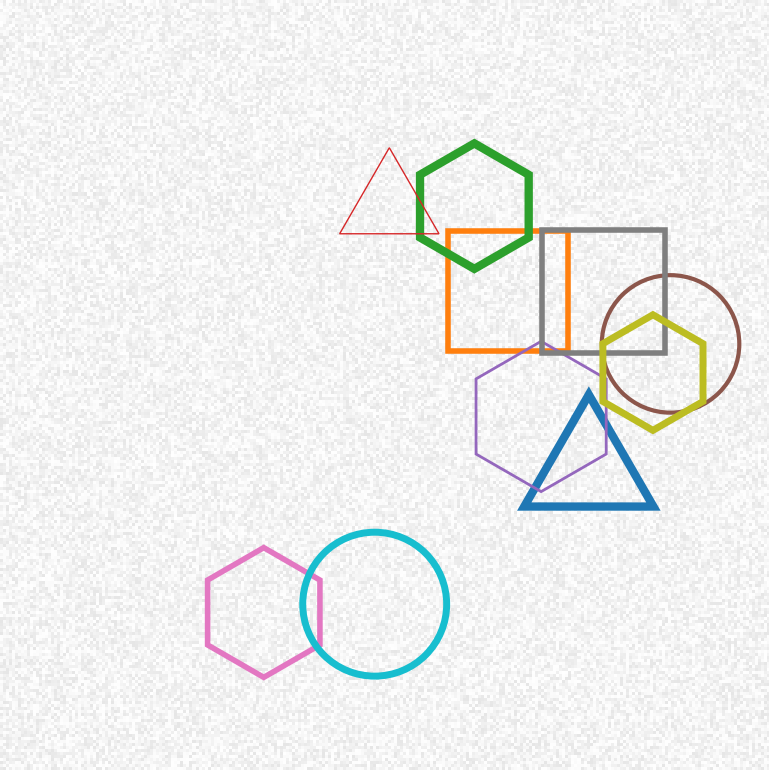[{"shape": "triangle", "thickness": 3, "radius": 0.48, "center": [0.765, 0.391]}, {"shape": "square", "thickness": 2, "radius": 0.39, "center": [0.66, 0.622]}, {"shape": "hexagon", "thickness": 3, "radius": 0.41, "center": [0.616, 0.732]}, {"shape": "triangle", "thickness": 0.5, "radius": 0.37, "center": [0.506, 0.734]}, {"shape": "hexagon", "thickness": 1, "radius": 0.49, "center": [0.703, 0.459]}, {"shape": "circle", "thickness": 1.5, "radius": 0.45, "center": [0.871, 0.553]}, {"shape": "hexagon", "thickness": 2, "radius": 0.42, "center": [0.343, 0.205]}, {"shape": "square", "thickness": 2, "radius": 0.4, "center": [0.784, 0.621]}, {"shape": "hexagon", "thickness": 2.5, "radius": 0.38, "center": [0.848, 0.516]}, {"shape": "circle", "thickness": 2.5, "radius": 0.47, "center": [0.487, 0.215]}]